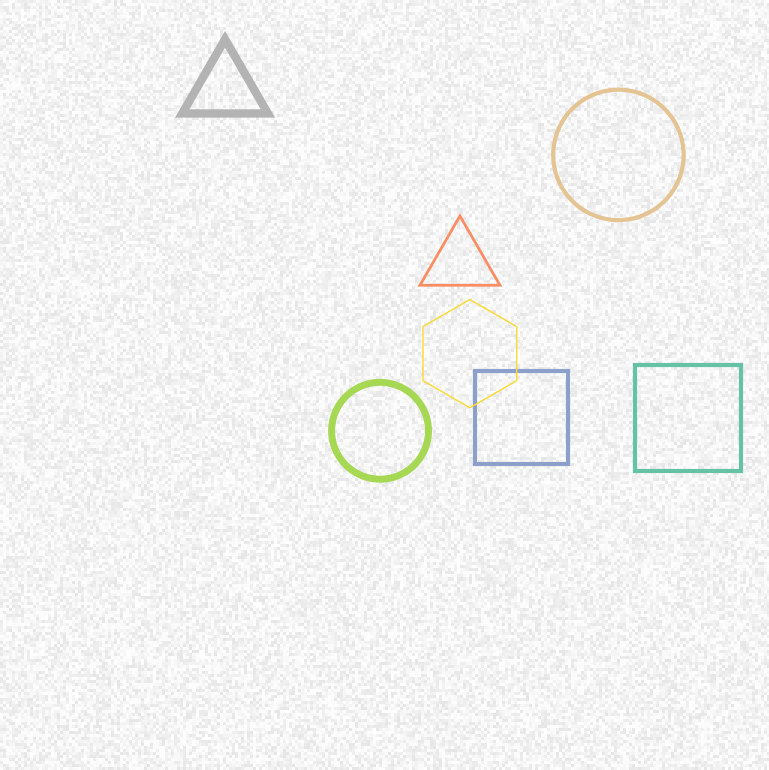[{"shape": "square", "thickness": 1.5, "radius": 0.34, "center": [0.894, 0.457]}, {"shape": "triangle", "thickness": 1, "radius": 0.3, "center": [0.597, 0.66]}, {"shape": "square", "thickness": 1.5, "radius": 0.3, "center": [0.677, 0.458]}, {"shape": "circle", "thickness": 2.5, "radius": 0.31, "center": [0.494, 0.441]}, {"shape": "hexagon", "thickness": 0.5, "radius": 0.35, "center": [0.61, 0.541]}, {"shape": "circle", "thickness": 1.5, "radius": 0.42, "center": [0.803, 0.799]}, {"shape": "triangle", "thickness": 3, "radius": 0.32, "center": [0.292, 0.885]}]